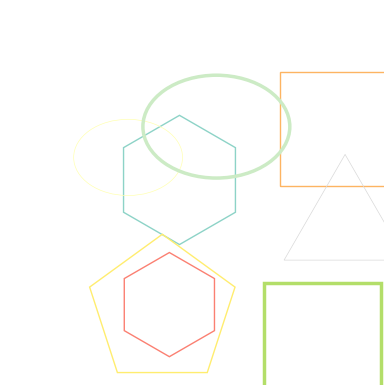[{"shape": "hexagon", "thickness": 1, "radius": 0.84, "center": [0.466, 0.533]}, {"shape": "oval", "thickness": 0.5, "radius": 0.71, "center": [0.333, 0.591]}, {"shape": "hexagon", "thickness": 1, "radius": 0.68, "center": [0.44, 0.209]}, {"shape": "square", "thickness": 1, "radius": 0.74, "center": [0.875, 0.665]}, {"shape": "square", "thickness": 2.5, "radius": 0.76, "center": [0.838, 0.113]}, {"shape": "triangle", "thickness": 0.5, "radius": 0.91, "center": [0.896, 0.416]}, {"shape": "oval", "thickness": 2.5, "radius": 0.95, "center": [0.562, 0.671]}, {"shape": "pentagon", "thickness": 1, "radius": 0.99, "center": [0.422, 0.193]}]